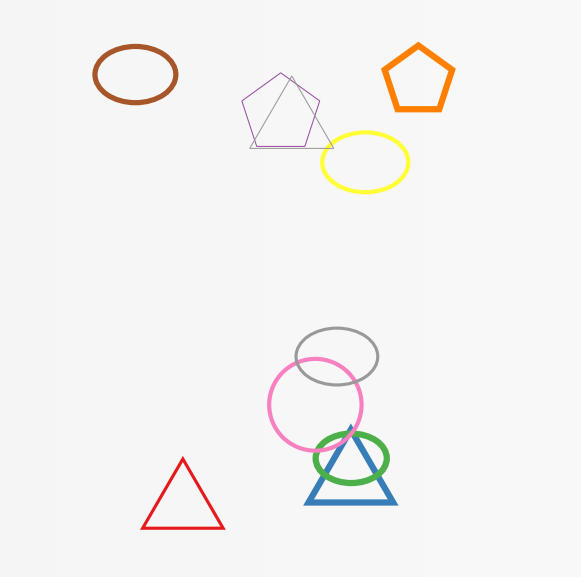[{"shape": "triangle", "thickness": 1.5, "radius": 0.4, "center": [0.315, 0.124]}, {"shape": "triangle", "thickness": 3, "radius": 0.42, "center": [0.604, 0.171]}, {"shape": "oval", "thickness": 3, "radius": 0.31, "center": [0.604, 0.205]}, {"shape": "pentagon", "thickness": 0.5, "radius": 0.35, "center": [0.483, 0.803]}, {"shape": "pentagon", "thickness": 3, "radius": 0.31, "center": [0.72, 0.859]}, {"shape": "oval", "thickness": 2, "radius": 0.37, "center": [0.628, 0.718]}, {"shape": "oval", "thickness": 2.5, "radius": 0.35, "center": [0.233, 0.87]}, {"shape": "circle", "thickness": 2, "radius": 0.4, "center": [0.543, 0.298]}, {"shape": "oval", "thickness": 1.5, "radius": 0.35, "center": [0.58, 0.382]}, {"shape": "triangle", "thickness": 0.5, "radius": 0.42, "center": [0.502, 0.784]}]